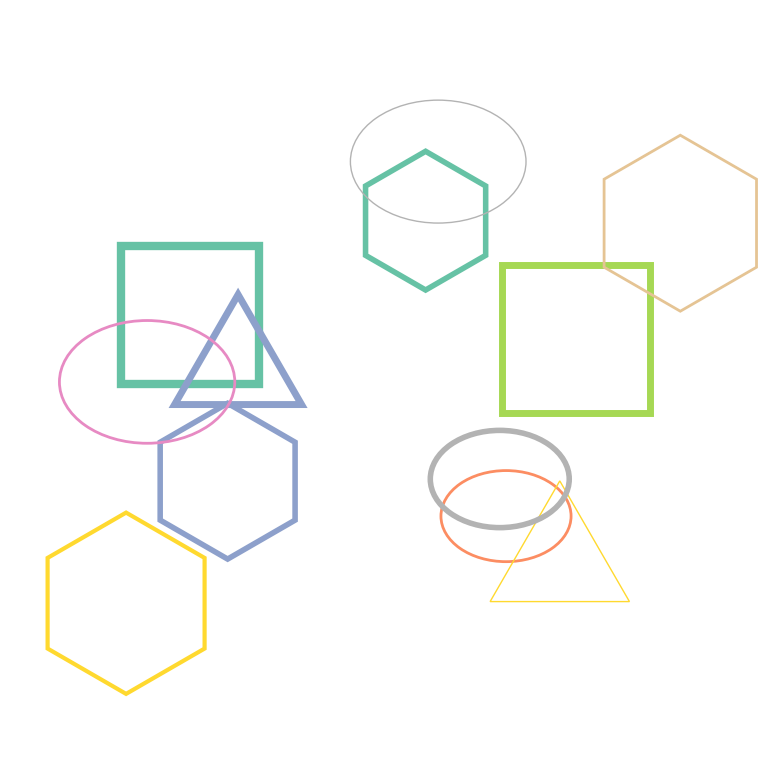[{"shape": "square", "thickness": 3, "radius": 0.45, "center": [0.246, 0.591]}, {"shape": "hexagon", "thickness": 2, "radius": 0.45, "center": [0.553, 0.713]}, {"shape": "oval", "thickness": 1, "radius": 0.42, "center": [0.657, 0.33]}, {"shape": "hexagon", "thickness": 2, "radius": 0.51, "center": [0.296, 0.375]}, {"shape": "triangle", "thickness": 2.5, "radius": 0.48, "center": [0.309, 0.522]}, {"shape": "oval", "thickness": 1, "radius": 0.57, "center": [0.191, 0.504]}, {"shape": "square", "thickness": 2.5, "radius": 0.48, "center": [0.748, 0.56]}, {"shape": "hexagon", "thickness": 1.5, "radius": 0.59, "center": [0.164, 0.217]}, {"shape": "triangle", "thickness": 0.5, "radius": 0.52, "center": [0.727, 0.271]}, {"shape": "hexagon", "thickness": 1, "radius": 0.57, "center": [0.884, 0.71]}, {"shape": "oval", "thickness": 0.5, "radius": 0.57, "center": [0.569, 0.79]}, {"shape": "oval", "thickness": 2, "radius": 0.45, "center": [0.649, 0.378]}]